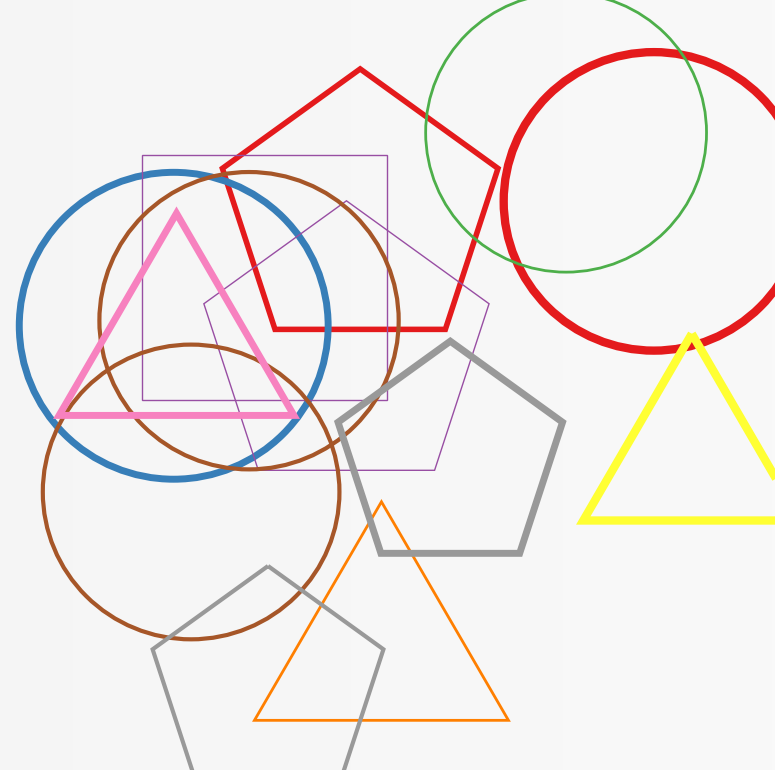[{"shape": "pentagon", "thickness": 2, "radius": 0.93, "center": [0.465, 0.723]}, {"shape": "circle", "thickness": 3, "radius": 0.97, "center": [0.844, 0.738]}, {"shape": "circle", "thickness": 2.5, "radius": 1.0, "center": [0.224, 0.577]}, {"shape": "circle", "thickness": 1, "radius": 0.91, "center": [0.73, 0.828]}, {"shape": "square", "thickness": 0.5, "radius": 0.79, "center": [0.341, 0.64]}, {"shape": "pentagon", "thickness": 0.5, "radius": 0.97, "center": [0.447, 0.546]}, {"shape": "triangle", "thickness": 1, "radius": 0.95, "center": [0.492, 0.159]}, {"shape": "triangle", "thickness": 3, "radius": 0.81, "center": [0.893, 0.405]}, {"shape": "circle", "thickness": 1.5, "radius": 0.97, "center": [0.321, 0.584]}, {"shape": "circle", "thickness": 1.5, "radius": 0.96, "center": [0.247, 0.361]}, {"shape": "triangle", "thickness": 2.5, "radius": 0.87, "center": [0.228, 0.548]}, {"shape": "pentagon", "thickness": 1.5, "radius": 0.78, "center": [0.346, 0.108]}, {"shape": "pentagon", "thickness": 2.5, "radius": 0.76, "center": [0.581, 0.405]}]